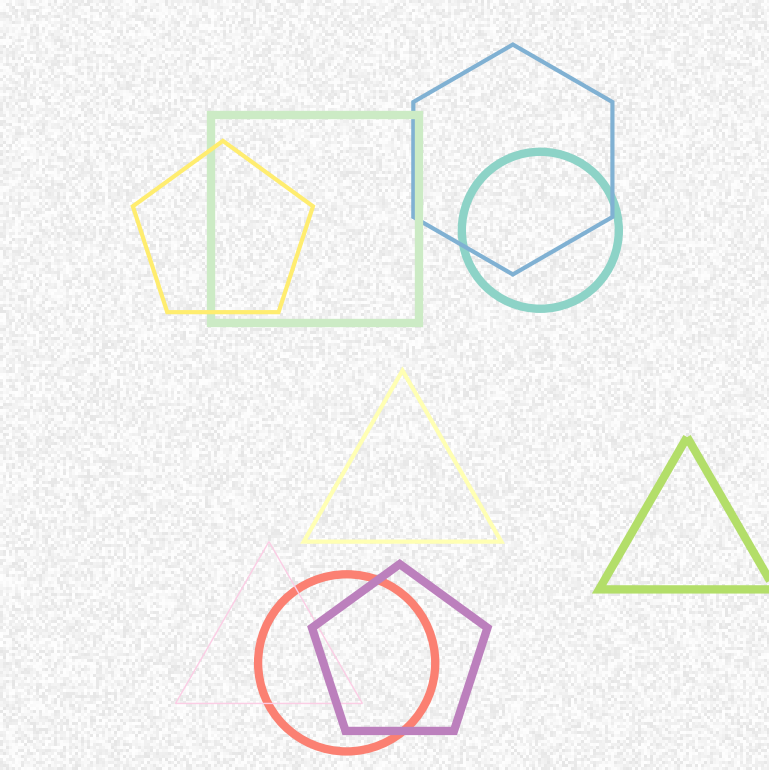[{"shape": "circle", "thickness": 3, "radius": 0.51, "center": [0.702, 0.701]}, {"shape": "triangle", "thickness": 1.5, "radius": 0.74, "center": [0.523, 0.371]}, {"shape": "circle", "thickness": 3, "radius": 0.58, "center": [0.45, 0.139]}, {"shape": "hexagon", "thickness": 1.5, "radius": 0.75, "center": [0.666, 0.793]}, {"shape": "triangle", "thickness": 3, "radius": 0.66, "center": [0.892, 0.3]}, {"shape": "triangle", "thickness": 0.5, "radius": 0.7, "center": [0.349, 0.156]}, {"shape": "pentagon", "thickness": 3, "radius": 0.6, "center": [0.519, 0.148]}, {"shape": "square", "thickness": 3, "radius": 0.68, "center": [0.409, 0.715]}, {"shape": "pentagon", "thickness": 1.5, "radius": 0.61, "center": [0.289, 0.694]}]